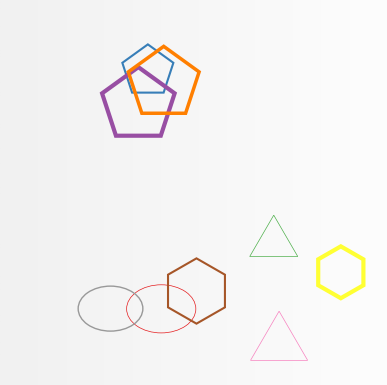[{"shape": "oval", "thickness": 0.5, "radius": 0.45, "center": [0.416, 0.198]}, {"shape": "pentagon", "thickness": 1.5, "radius": 0.35, "center": [0.382, 0.815]}, {"shape": "triangle", "thickness": 0.5, "radius": 0.36, "center": [0.706, 0.37]}, {"shape": "pentagon", "thickness": 3, "radius": 0.49, "center": [0.357, 0.727]}, {"shape": "pentagon", "thickness": 2.5, "radius": 0.48, "center": [0.423, 0.784]}, {"shape": "hexagon", "thickness": 3, "radius": 0.34, "center": [0.88, 0.293]}, {"shape": "hexagon", "thickness": 1.5, "radius": 0.42, "center": [0.507, 0.244]}, {"shape": "triangle", "thickness": 0.5, "radius": 0.43, "center": [0.72, 0.107]}, {"shape": "oval", "thickness": 1, "radius": 0.42, "center": [0.285, 0.198]}]